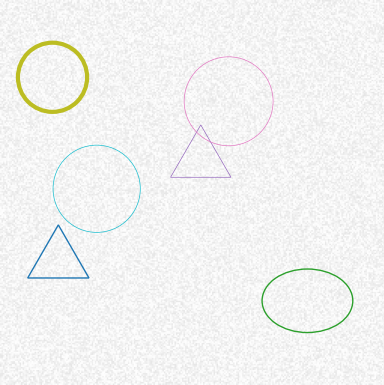[{"shape": "triangle", "thickness": 1, "radius": 0.46, "center": [0.151, 0.324]}, {"shape": "oval", "thickness": 1, "radius": 0.59, "center": [0.799, 0.219]}, {"shape": "triangle", "thickness": 0.5, "radius": 0.45, "center": [0.521, 0.585]}, {"shape": "circle", "thickness": 0.5, "radius": 0.58, "center": [0.594, 0.737]}, {"shape": "circle", "thickness": 3, "radius": 0.45, "center": [0.136, 0.799]}, {"shape": "circle", "thickness": 0.5, "radius": 0.57, "center": [0.251, 0.51]}]